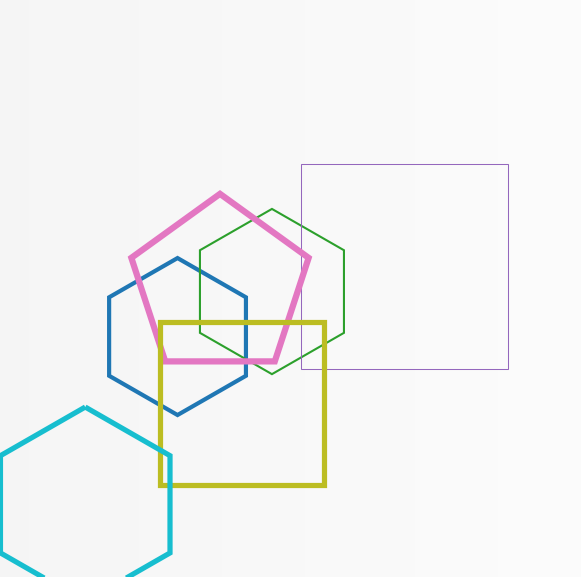[{"shape": "hexagon", "thickness": 2, "radius": 0.68, "center": [0.305, 0.416]}, {"shape": "hexagon", "thickness": 1, "radius": 0.72, "center": [0.468, 0.494]}, {"shape": "square", "thickness": 0.5, "radius": 0.89, "center": [0.696, 0.538]}, {"shape": "pentagon", "thickness": 3, "radius": 0.8, "center": [0.379, 0.503]}, {"shape": "square", "thickness": 2.5, "radius": 0.71, "center": [0.416, 0.301]}, {"shape": "hexagon", "thickness": 2.5, "radius": 0.84, "center": [0.147, 0.126]}]